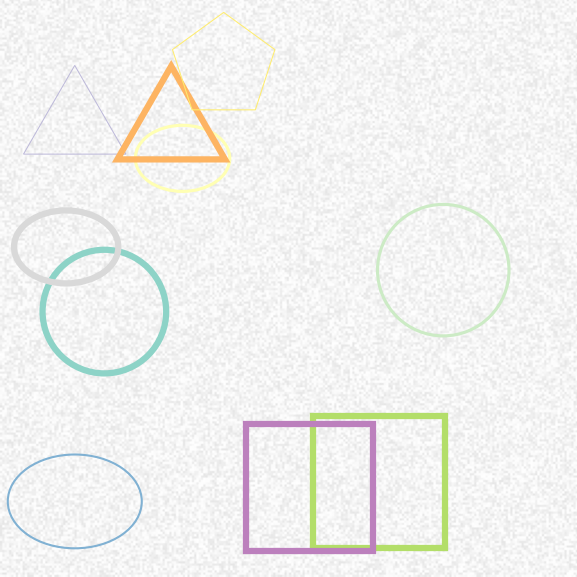[{"shape": "circle", "thickness": 3, "radius": 0.54, "center": [0.181, 0.46]}, {"shape": "oval", "thickness": 1.5, "radius": 0.41, "center": [0.316, 0.725]}, {"shape": "triangle", "thickness": 0.5, "radius": 0.51, "center": [0.129, 0.783]}, {"shape": "oval", "thickness": 1, "radius": 0.58, "center": [0.129, 0.131]}, {"shape": "triangle", "thickness": 3, "radius": 0.54, "center": [0.296, 0.777]}, {"shape": "square", "thickness": 3, "radius": 0.57, "center": [0.656, 0.164]}, {"shape": "oval", "thickness": 3, "radius": 0.45, "center": [0.115, 0.572]}, {"shape": "square", "thickness": 3, "radius": 0.55, "center": [0.536, 0.155]}, {"shape": "circle", "thickness": 1.5, "radius": 0.57, "center": [0.768, 0.531]}, {"shape": "pentagon", "thickness": 0.5, "radius": 0.47, "center": [0.387, 0.884]}]